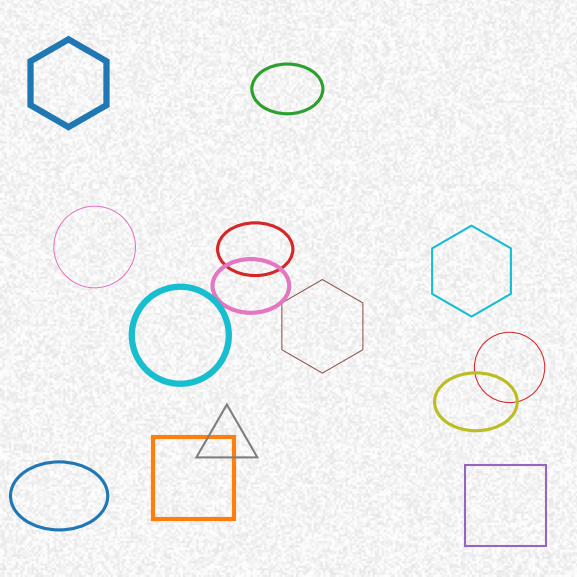[{"shape": "hexagon", "thickness": 3, "radius": 0.38, "center": [0.119, 0.855]}, {"shape": "oval", "thickness": 1.5, "radius": 0.42, "center": [0.102, 0.14]}, {"shape": "square", "thickness": 2, "radius": 0.35, "center": [0.335, 0.172]}, {"shape": "oval", "thickness": 1.5, "radius": 0.31, "center": [0.498, 0.845]}, {"shape": "circle", "thickness": 0.5, "radius": 0.3, "center": [0.882, 0.363]}, {"shape": "oval", "thickness": 1.5, "radius": 0.33, "center": [0.442, 0.568]}, {"shape": "square", "thickness": 1, "radius": 0.35, "center": [0.875, 0.123]}, {"shape": "hexagon", "thickness": 0.5, "radius": 0.41, "center": [0.558, 0.434]}, {"shape": "oval", "thickness": 2, "radius": 0.33, "center": [0.434, 0.504]}, {"shape": "circle", "thickness": 0.5, "radius": 0.35, "center": [0.164, 0.571]}, {"shape": "triangle", "thickness": 1, "radius": 0.31, "center": [0.393, 0.238]}, {"shape": "oval", "thickness": 1.5, "radius": 0.36, "center": [0.824, 0.303]}, {"shape": "hexagon", "thickness": 1, "radius": 0.39, "center": [0.816, 0.53]}, {"shape": "circle", "thickness": 3, "radius": 0.42, "center": [0.312, 0.419]}]